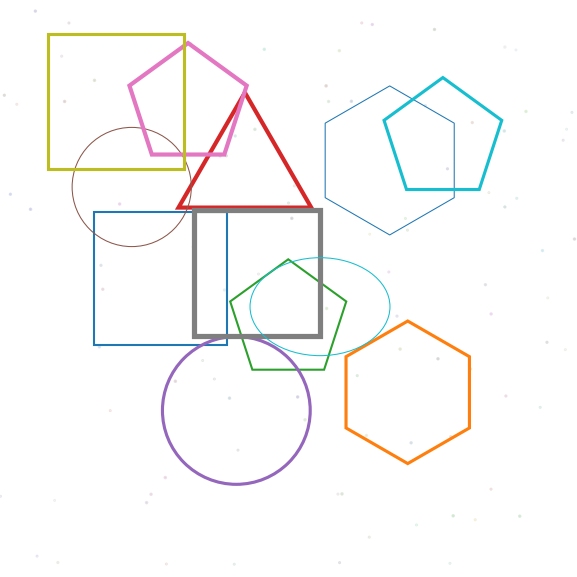[{"shape": "square", "thickness": 1, "radius": 0.58, "center": [0.278, 0.517]}, {"shape": "hexagon", "thickness": 0.5, "radius": 0.65, "center": [0.675, 0.721]}, {"shape": "hexagon", "thickness": 1.5, "radius": 0.62, "center": [0.706, 0.32]}, {"shape": "pentagon", "thickness": 1, "radius": 0.53, "center": [0.499, 0.444]}, {"shape": "triangle", "thickness": 2, "radius": 0.66, "center": [0.424, 0.706]}, {"shape": "circle", "thickness": 1.5, "radius": 0.64, "center": [0.409, 0.288]}, {"shape": "circle", "thickness": 0.5, "radius": 0.52, "center": [0.228, 0.675]}, {"shape": "pentagon", "thickness": 2, "radius": 0.53, "center": [0.326, 0.818]}, {"shape": "square", "thickness": 2.5, "radius": 0.54, "center": [0.445, 0.526]}, {"shape": "square", "thickness": 1.5, "radius": 0.59, "center": [0.2, 0.823]}, {"shape": "pentagon", "thickness": 1.5, "radius": 0.54, "center": [0.767, 0.758]}, {"shape": "oval", "thickness": 0.5, "radius": 0.61, "center": [0.554, 0.468]}]